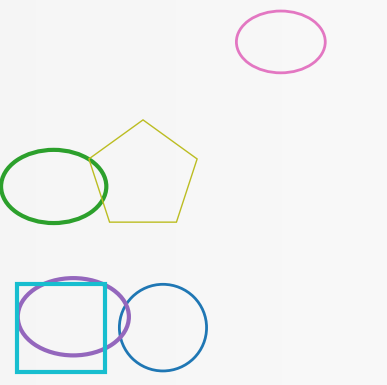[{"shape": "circle", "thickness": 2, "radius": 0.56, "center": [0.421, 0.149]}, {"shape": "oval", "thickness": 3, "radius": 0.68, "center": [0.139, 0.516]}, {"shape": "oval", "thickness": 3, "radius": 0.72, "center": [0.189, 0.177]}, {"shape": "oval", "thickness": 2, "radius": 0.57, "center": [0.725, 0.891]}, {"shape": "pentagon", "thickness": 1, "radius": 0.73, "center": [0.369, 0.542]}, {"shape": "square", "thickness": 3, "radius": 0.57, "center": [0.157, 0.147]}]